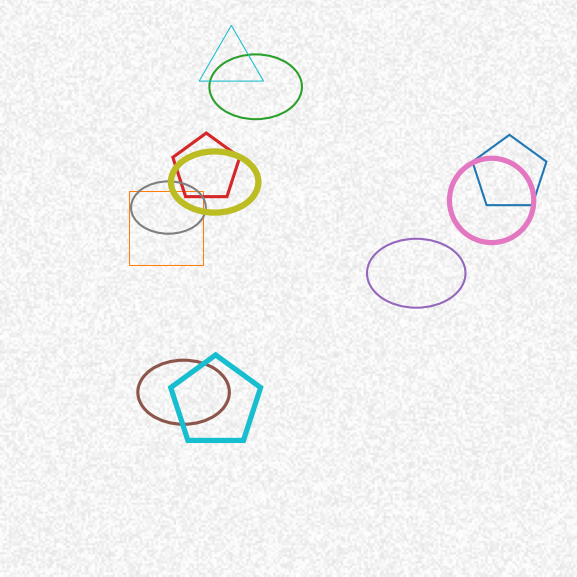[{"shape": "pentagon", "thickness": 1, "radius": 0.34, "center": [0.882, 0.698]}, {"shape": "square", "thickness": 0.5, "radius": 0.32, "center": [0.288, 0.604]}, {"shape": "oval", "thickness": 1, "radius": 0.4, "center": [0.443, 0.849]}, {"shape": "pentagon", "thickness": 1.5, "radius": 0.3, "center": [0.357, 0.708]}, {"shape": "oval", "thickness": 1, "radius": 0.43, "center": [0.721, 0.526]}, {"shape": "oval", "thickness": 1.5, "radius": 0.4, "center": [0.318, 0.32]}, {"shape": "circle", "thickness": 2.5, "radius": 0.36, "center": [0.851, 0.652]}, {"shape": "oval", "thickness": 1, "radius": 0.32, "center": [0.292, 0.64]}, {"shape": "oval", "thickness": 3, "radius": 0.38, "center": [0.372, 0.684]}, {"shape": "triangle", "thickness": 0.5, "radius": 0.32, "center": [0.401, 0.891]}, {"shape": "pentagon", "thickness": 2.5, "radius": 0.41, "center": [0.373, 0.303]}]